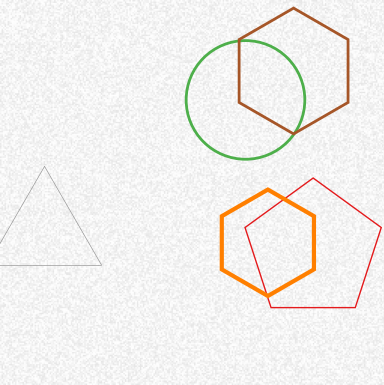[{"shape": "pentagon", "thickness": 1, "radius": 0.93, "center": [0.813, 0.352]}, {"shape": "circle", "thickness": 2, "radius": 0.77, "center": [0.638, 0.74]}, {"shape": "hexagon", "thickness": 3, "radius": 0.69, "center": [0.696, 0.369]}, {"shape": "hexagon", "thickness": 2, "radius": 0.82, "center": [0.763, 0.816]}, {"shape": "triangle", "thickness": 0.5, "radius": 0.86, "center": [0.116, 0.396]}]